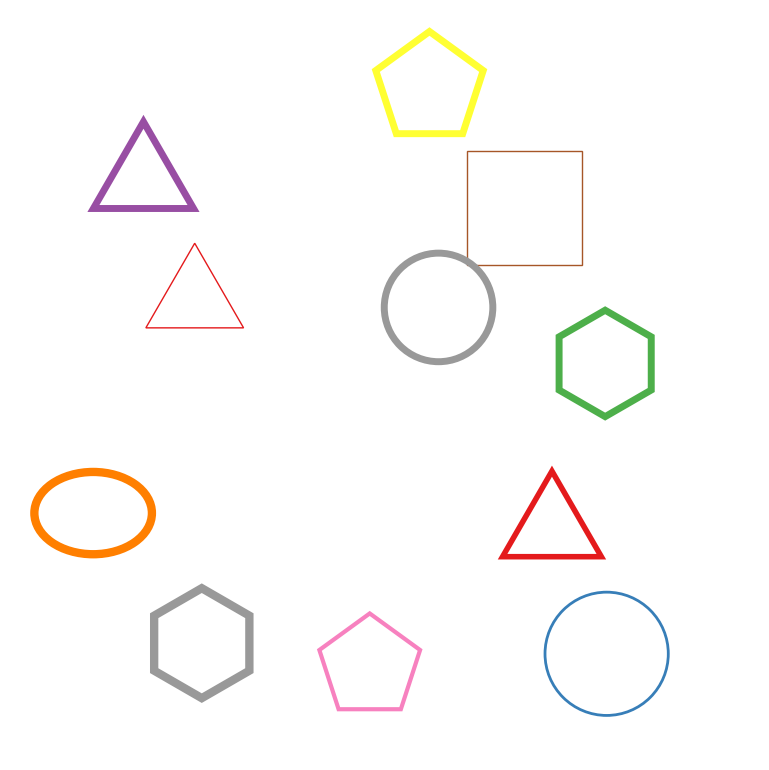[{"shape": "triangle", "thickness": 0.5, "radius": 0.37, "center": [0.253, 0.611]}, {"shape": "triangle", "thickness": 2, "radius": 0.37, "center": [0.717, 0.314]}, {"shape": "circle", "thickness": 1, "radius": 0.4, "center": [0.788, 0.151]}, {"shape": "hexagon", "thickness": 2.5, "radius": 0.35, "center": [0.786, 0.528]}, {"shape": "triangle", "thickness": 2.5, "radius": 0.38, "center": [0.186, 0.767]}, {"shape": "oval", "thickness": 3, "radius": 0.38, "center": [0.121, 0.334]}, {"shape": "pentagon", "thickness": 2.5, "radius": 0.37, "center": [0.558, 0.886]}, {"shape": "square", "thickness": 0.5, "radius": 0.37, "center": [0.681, 0.73]}, {"shape": "pentagon", "thickness": 1.5, "radius": 0.34, "center": [0.48, 0.135]}, {"shape": "circle", "thickness": 2.5, "radius": 0.35, "center": [0.57, 0.601]}, {"shape": "hexagon", "thickness": 3, "radius": 0.36, "center": [0.262, 0.165]}]